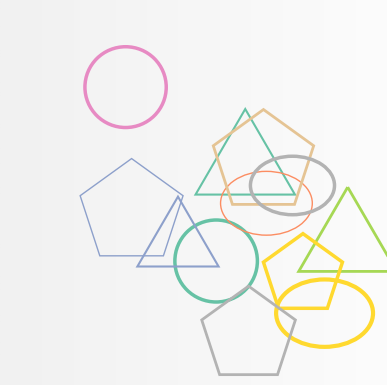[{"shape": "circle", "thickness": 2.5, "radius": 0.53, "center": [0.558, 0.322]}, {"shape": "triangle", "thickness": 1.5, "radius": 0.74, "center": [0.633, 0.569]}, {"shape": "oval", "thickness": 1, "radius": 0.59, "center": [0.688, 0.472]}, {"shape": "triangle", "thickness": 1.5, "radius": 0.6, "center": [0.459, 0.368]}, {"shape": "pentagon", "thickness": 1, "radius": 0.7, "center": [0.34, 0.448]}, {"shape": "circle", "thickness": 2.5, "radius": 0.52, "center": [0.324, 0.774]}, {"shape": "triangle", "thickness": 2, "radius": 0.73, "center": [0.897, 0.368]}, {"shape": "pentagon", "thickness": 2.5, "radius": 0.54, "center": [0.782, 0.286]}, {"shape": "oval", "thickness": 3, "radius": 0.63, "center": [0.838, 0.187]}, {"shape": "pentagon", "thickness": 2, "radius": 0.68, "center": [0.68, 0.579]}, {"shape": "pentagon", "thickness": 2, "radius": 0.64, "center": [0.641, 0.13]}, {"shape": "oval", "thickness": 2.5, "radius": 0.54, "center": [0.755, 0.518]}]